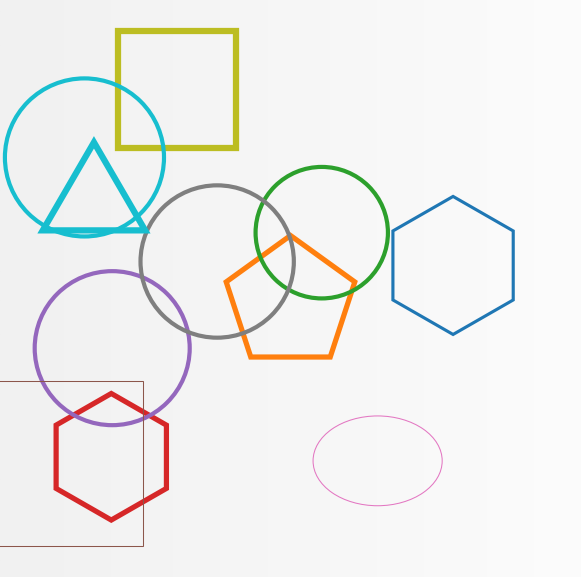[{"shape": "hexagon", "thickness": 1.5, "radius": 0.6, "center": [0.779, 0.539]}, {"shape": "pentagon", "thickness": 2.5, "radius": 0.58, "center": [0.5, 0.475]}, {"shape": "circle", "thickness": 2, "radius": 0.57, "center": [0.554, 0.596]}, {"shape": "hexagon", "thickness": 2.5, "radius": 0.55, "center": [0.191, 0.208]}, {"shape": "circle", "thickness": 2, "radius": 0.67, "center": [0.193, 0.396]}, {"shape": "square", "thickness": 0.5, "radius": 0.72, "center": [0.103, 0.196]}, {"shape": "oval", "thickness": 0.5, "radius": 0.56, "center": [0.65, 0.201]}, {"shape": "circle", "thickness": 2, "radius": 0.66, "center": [0.374, 0.546]}, {"shape": "square", "thickness": 3, "radius": 0.51, "center": [0.305, 0.844]}, {"shape": "triangle", "thickness": 3, "radius": 0.51, "center": [0.162, 0.651]}, {"shape": "circle", "thickness": 2, "radius": 0.68, "center": [0.145, 0.727]}]